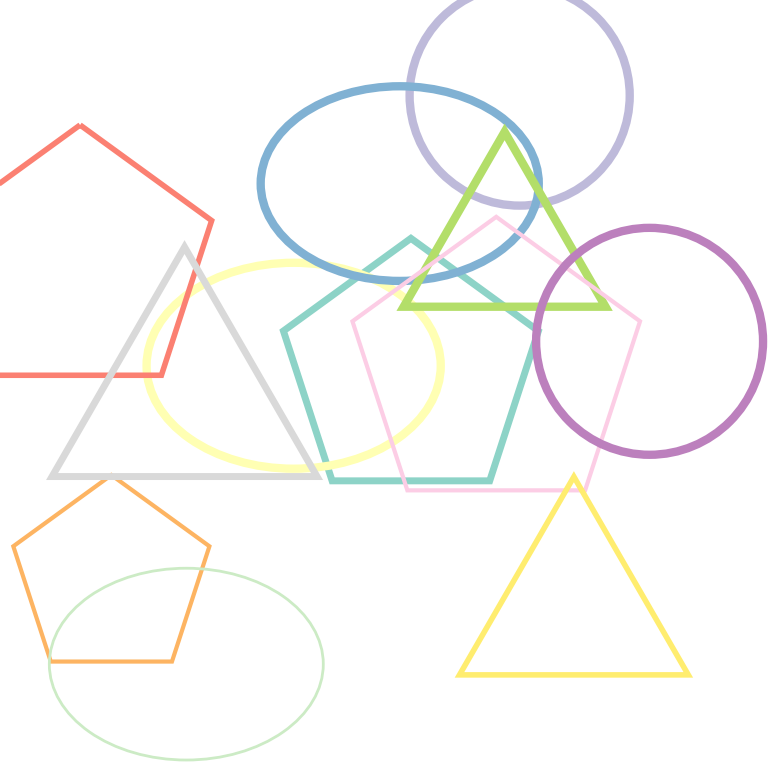[{"shape": "pentagon", "thickness": 2.5, "radius": 0.87, "center": [0.534, 0.516]}, {"shape": "oval", "thickness": 3, "radius": 0.96, "center": [0.381, 0.525]}, {"shape": "circle", "thickness": 3, "radius": 0.71, "center": [0.675, 0.876]}, {"shape": "pentagon", "thickness": 2, "radius": 0.9, "center": [0.104, 0.658]}, {"shape": "oval", "thickness": 3, "radius": 0.9, "center": [0.519, 0.762]}, {"shape": "pentagon", "thickness": 1.5, "radius": 0.67, "center": [0.145, 0.249]}, {"shape": "triangle", "thickness": 3, "radius": 0.76, "center": [0.655, 0.677]}, {"shape": "pentagon", "thickness": 1.5, "radius": 0.98, "center": [0.644, 0.522]}, {"shape": "triangle", "thickness": 2.5, "radius": 0.99, "center": [0.24, 0.48]}, {"shape": "circle", "thickness": 3, "radius": 0.74, "center": [0.844, 0.557]}, {"shape": "oval", "thickness": 1, "radius": 0.89, "center": [0.242, 0.137]}, {"shape": "triangle", "thickness": 2, "radius": 0.86, "center": [0.745, 0.209]}]